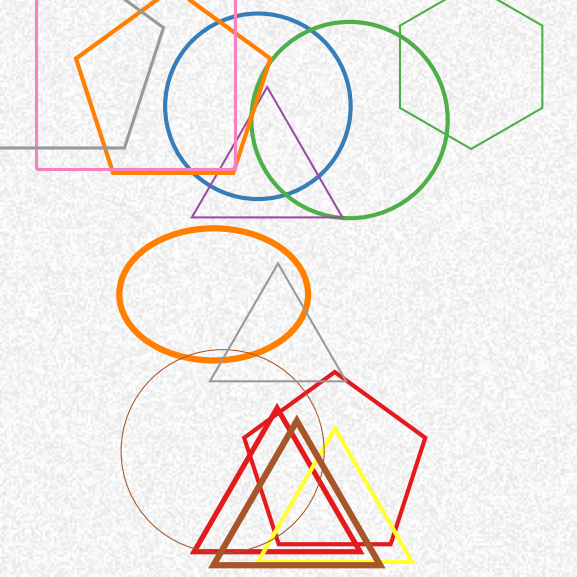[{"shape": "pentagon", "thickness": 2, "radius": 0.82, "center": [0.58, 0.19]}, {"shape": "triangle", "thickness": 2.5, "radius": 0.83, "center": [0.48, 0.127]}, {"shape": "circle", "thickness": 2, "radius": 0.8, "center": [0.447, 0.815]}, {"shape": "hexagon", "thickness": 1, "radius": 0.71, "center": [0.816, 0.883]}, {"shape": "circle", "thickness": 2, "radius": 0.85, "center": [0.605, 0.791]}, {"shape": "triangle", "thickness": 1, "radius": 0.75, "center": [0.463, 0.698]}, {"shape": "oval", "thickness": 3, "radius": 0.82, "center": [0.37, 0.489]}, {"shape": "pentagon", "thickness": 2, "radius": 0.88, "center": [0.3, 0.843]}, {"shape": "triangle", "thickness": 2, "radius": 0.77, "center": [0.58, 0.103]}, {"shape": "triangle", "thickness": 3, "radius": 0.83, "center": [0.514, 0.104]}, {"shape": "circle", "thickness": 0.5, "radius": 0.88, "center": [0.385, 0.218]}, {"shape": "square", "thickness": 1.5, "radius": 0.86, "center": [0.235, 0.88]}, {"shape": "pentagon", "thickness": 1.5, "radius": 0.93, "center": [0.106, 0.894]}, {"shape": "triangle", "thickness": 1, "radius": 0.68, "center": [0.481, 0.407]}]